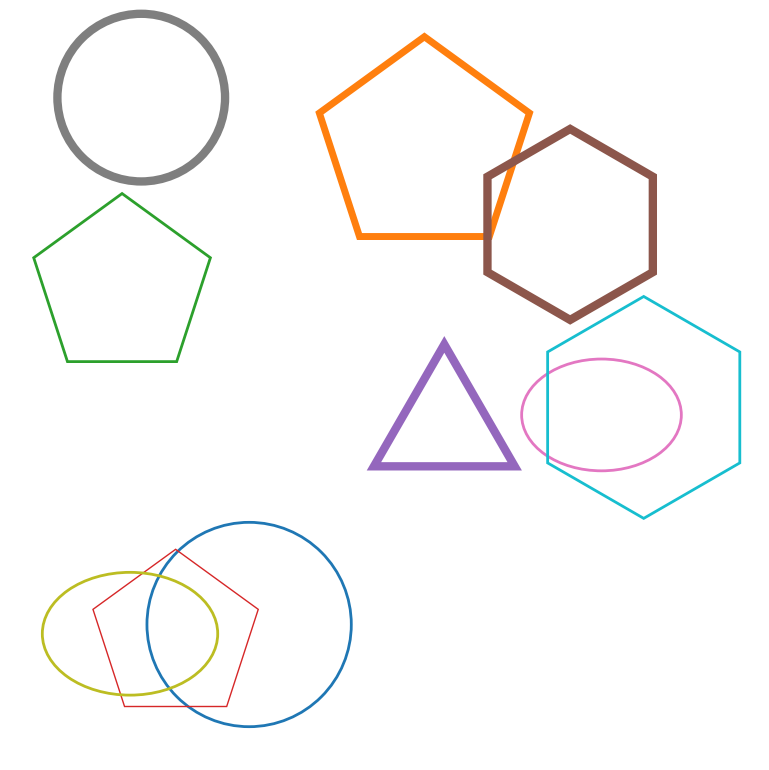[{"shape": "circle", "thickness": 1, "radius": 0.66, "center": [0.324, 0.189]}, {"shape": "pentagon", "thickness": 2.5, "radius": 0.72, "center": [0.551, 0.809]}, {"shape": "pentagon", "thickness": 1, "radius": 0.6, "center": [0.159, 0.628]}, {"shape": "pentagon", "thickness": 0.5, "radius": 0.56, "center": [0.228, 0.174]}, {"shape": "triangle", "thickness": 3, "radius": 0.53, "center": [0.577, 0.447]}, {"shape": "hexagon", "thickness": 3, "radius": 0.62, "center": [0.74, 0.709]}, {"shape": "oval", "thickness": 1, "radius": 0.52, "center": [0.781, 0.461]}, {"shape": "circle", "thickness": 3, "radius": 0.54, "center": [0.183, 0.873]}, {"shape": "oval", "thickness": 1, "radius": 0.57, "center": [0.169, 0.177]}, {"shape": "hexagon", "thickness": 1, "radius": 0.72, "center": [0.836, 0.471]}]